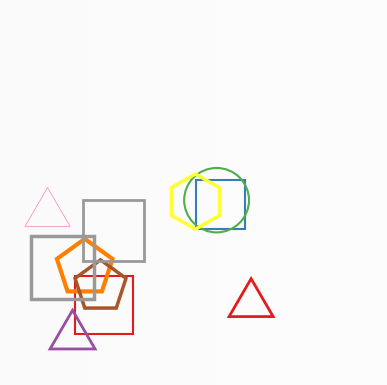[{"shape": "triangle", "thickness": 2, "radius": 0.33, "center": [0.648, 0.211]}, {"shape": "square", "thickness": 1.5, "radius": 0.38, "center": [0.268, 0.208]}, {"shape": "square", "thickness": 1.5, "radius": 0.32, "center": [0.569, 0.469]}, {"shape": "circle", "thickness": 1.5, "radius": 0.42, "center": [0.559, 0.48]}, {"shape": "triangle", "thickness": 2, "radius": 0.34, "center": [0.187, 0.127]}, {"shape": "pentagon", "thickness": 3, "radius": 0.38, "center": [0.219, 0.304]}, {"shape": "hexagon", "thickness": 2.5, "radius": 0.36, "center": [0.504, 0.476]}, {"shape": "pentagon", "thickness": 2.5, "radius": 0.35, "center": [0.259, 0.256]}, {"shape": "triangle", "thickness": 0.5, "radius": 0.34, "center": [0.123, 0.445]}, {"shape": "square", "thickness": 2, "radius": 0.4, "center": [0.293, 0.401]}, {"shape": "square", "thickness": 2.5, "radius": 0.41, "center": [0.161, 0.306]}]